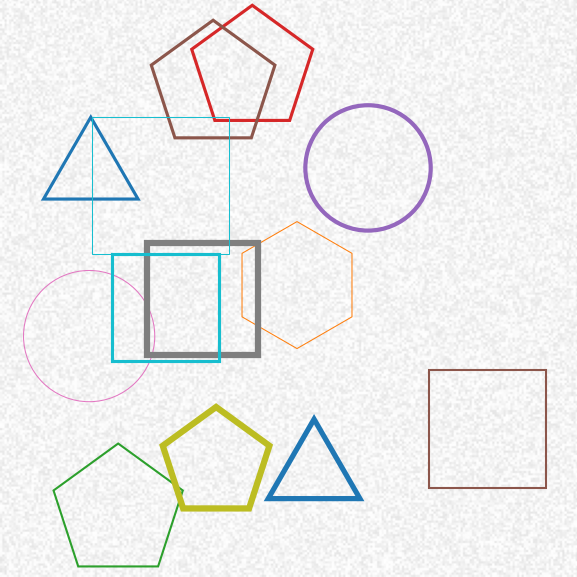[{"shape": "triangle", "thickness": 1.5, "radius": 0.47, "center": [0.157, 0.702]}, {"shape": "triangle", "thickness": 2.5, "radius": 0.46, "center": [0.544, 0.182]}, {"shape": "hexagon", "thickness": 0.5, "radius": 0.55, "center": [0.514, 0.505]}, {"shape": "pentagon", "thickness": 1, "radius": 0.59, "center": [0.205, 0.113]}, {"shape": "pentagon", "thickness": 1.5, "radius": 0.55, "center": [0.437, 0.88]}, {"shape": "circle", "thickness": 2, "radius": 0.54, "center": [0.637, 0.708]}, {"shape": "pentagon", "thickness": 1.5, "radius": 0.56, "center": [0.369, 0.852]}, {"shape": "square", "thickness": 1, "radius": 0.51, "center": [0.844, 0.256]}, {"shape": "circle", "thickness": 0.5, "radius": 0.57, "center": [0.154, 0.417]}, {"shape": "square", "thickness": 3, "radius": 0.48, "center": [0.351, 0.482]}, {"shape": "pentagon", "thickness": 3, "radius": 0.49, "center": [0.374, 0.197]}, {"shape": "square", "thickness": 0.5, "radius": 0.59, "center": [0.278, 0.678]}, {"shape": "square", "thickness": 1.5, "radius": 0.46, "center": [0.286, 0.467]}]